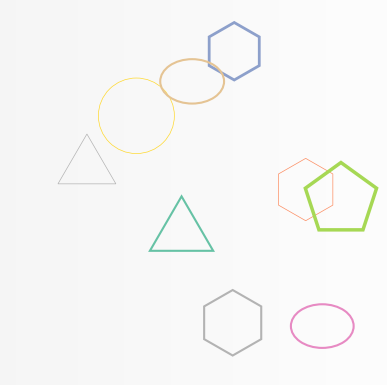[{"shape": "triangle", "thickness": 1.5, "radius": 0.47, "center": [0.469, 0.396]}, {"shape": "hexagon", "thickness": 0.5, "radius": 0.4, "center": [0.789, 0.508]}, {"shape": "hexagon", "thickness": 2, "radius": 0.37, "center": [0.604, 0.867]}, {"shape": "oval", "thickness": 1.5, "radius": 0.4, "center": [0.832, 0.153]}, {"shape": "pentagon", "thickness": 2.5, "radius": 0.48, "center": [0.88, 0.481]}, {"shape": "circle", "thickness": 0.5, "radius": 0.49, "center": [0.352, 0.699]}, {"shape": "oval", "thickness": 1.5, "radius": 0.41, "center": [0.496, 0.789]}, {"shape": "hexagon", "thickness": 1.5, "radius": 0.43, "center": [0.6, 0.162]}, {"shape": "triangle", "thickness": 0.5, "radius": 0.43, "center": [0.224, 0.566]}]